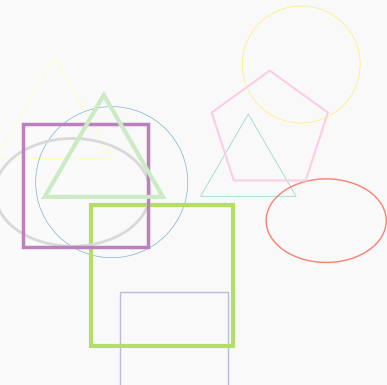[{"shape": "triangle", "thickness": 0.5, "radius": 0.71, "center": [0.641, 0.561]}, {"shape": "triangle", "thickness": 0.5, "radius": 0.87, "center": [0.14, 0.676]}, {"shape": "square", "thickness": 1, "radius": 0.69, "center": [0.449, 0.103]}, {"shape": "oval", "thickness": 1, "radius": 0.77, "center": [0.842, 0.427]}, {"shape": "circle", "thickness": 0.5, "radius": 0.98, "center": [0.288, 0.527]}, {"shape": "square", "thickness": 3, "radius": 0.92, "center": [0.417, 0.285]}, {"shape": "pentagon", "thickness": 1.5, "radius": 0.79, "center": [0.696, 0.659]}, {"shape": "oval", "thickness": 2, "radius": 1.0, "center": [0.187, 0.5]}, {"shape": "square", "thickness": 2.5, "radius": 0.8, "center": [0.221, 0.518]}, {"shape": "triangle", "thickness": 3, "radius": 0.88, "center": [0.268, 0.577]}, {"shape": "circle", "thickness": 0.5, "radius": 0.76, "center": [0.777, 0.832]}]